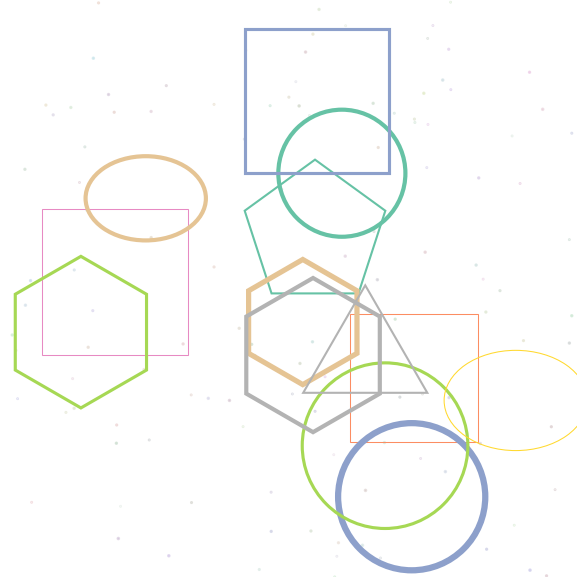[{"shape": "circle", "thickness": 2, "radius": 0.55, "center": [0.592, 0.699]}, {"shape": "pentagon", "thickness": 1, "radius": 0.64, "center": [0.545, 0.595]}, {"shape": "square", "thickness": 0.5, "radius": 0.55, "center": [0.717, 0.345]}, {"shape": "circle", "thickness": 3, "radius": 0.64, "center": [0.713, 0.139]}, {"shape": "square", "thickness": 1.5, "radius": 0.62, "center": [0.549, 0.825]}, {"shape": "square", "thickness": 0.5, "radius": 0.63, "center": [0.199, 0.511]}, {"shape": "hexagon", "thickness": 1.5, "radius": 0.66, "center": [0.14, 0.424]}, {"shape": "circle", "thickness": 1.5, "radius": 0.72, "center": [0.667, 0.227]}, {"shape": "oval", "thickness": 0.5, "radius": 0.62, "center": [0.893, 0.306]}, {"shape": "hexagon", "thickness": 2.5, "radius": 0.54, "center": [0.524, 0.441]}, {"shape": "oval", "thickness": 2, "radius": 0.52, "center": [0.252, 0.656]}, {"shape": "hexagon", "thickness": 2, "radius": 0.67, "center": [0.542, 0.384]}, {"shape": "triangle", "thickness": 1, "radius": 0.62, "center": [0.632, 0.381]}]